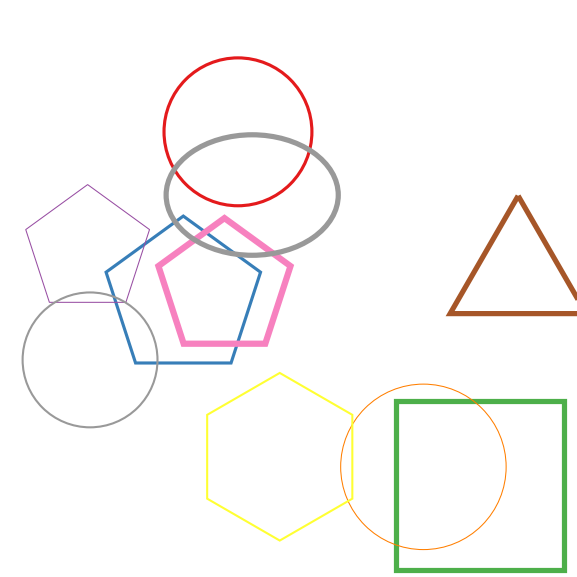[{"shape": "circle", "thickness": 1.5, "radius": 0.64, "center": [0.412, 0.771]}, {"shape": "pentagon", "thickness": 1.5, "radius": 0.7, "center": [0.317, 0.484]}, {"shape": "square", "thickness": 2.5, "radius": 0.73, "center": [0.831, 0.158]}, {"shape": "pentagon", "thickness": 0.5, "radius": 0.56, "center": [0.152, 0.567]}, {"shape": "circle", "thickness": 0.5, "radius": 0.72, "center": [0.733, 0.191]}, {"shape": "hexagon", "thickness": 1, "radius": 0.73, "center": [0.484, 0.208]}, {"shape": "triangle", "thickness": 2.5, "radius": 0.68, "center": [0.897, 0.524]}, {"shape": "pentagon", "thickness": 3, "radius": 0.6, "center": [0.389, 0.501]}, {"shape": "oval", "thickness": 2.5, "radius": 0.75, "center": [0.437, 0.661]}, {"shape": "circle", "thickness": 1, "radius": 0.58, "center": [0.156, 0.376]}]